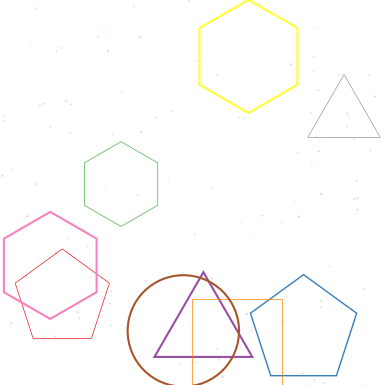[{"shape": "pentagon", "thickness": 0.5, "radius": 0.64, "center": [0.162, 0.225]}, {"shape": "pentagon", "thickness": 1, "radius": 0.73, "center": [0.788, 0.142]}, {"shape": "hexagon", "thickness": 0.5, "radius": 0.55, "center": [0.314, 0.522]}, {"shape": "triangle", "thickness": 1.5, "radius": 0.73, "center": [0.528, 0.146]}, {"shape": "square", "thickness": 0.5, "radius": 0.58, "center": [0.615, 0.107]}, {"shape": "hexagon", "thickness": 1.5, "radius": 0.73, "center": [0.645, 0.854]}, {"shape": "circle", "thickness": 1.5, "radius": 0.72, "center": [0.476, 0.141]}, {"shape": "hexagon", "thickness": 1.5, "radius": 0.7, "center": [0.131, 0.311]}, {"shape": "triangle", "thickness": 0.5, "radius": 0.54, "center": [0.894, 0.698]}]